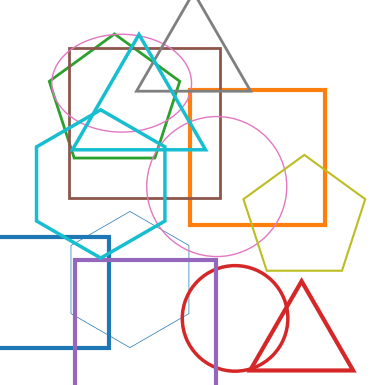[{"shape": "square", "thickness": 3, "radius": 0.72, "center": [0.14, 0.241]}, {"shape": "hexagon", "thickness": 0.5, "radius": 0.88, "center": [0.338, 0.274]}, {"shape": "square", "thickness": 3, "radius": 0.88, "center": [0.669, 0.59]}, {"shape": "pentagon", "thickness": 2, "radius": 0.89, "center": [0.297, 0.734]}, {"shape": "triangle", "thickness": 3, "radius": 0.77, "center": [0.783, 0.115]}, {"shape": "circle", "thickness": 2.5, "radius": 0.69, "center": [0.611, 0.173]}, {"shape": "square", "thickness": 3, "radius": 0.91, "center": [0.379, 0.142]}, {"shape": "square", "thickness": 2, "radius": 0.98, "center": [0.375, 0.68]}, {"shape": "circle", "thickness": 1, "radius": 0.91, "center": [0.563, 0.515]}, {"shape": "oval", "thickness": 1, "radius": 0.91, "center": [0.316, 0.784]}, {"shape": "triangle", "thickness": 2, "radius": 0.86, "center": [0.503, 0.849]}, {"shape": "pentagon", "thickness": 1.5, "radius": 0.83, "center": [0.791, 0.431]}, {"shape": "hexagon", "thickness": 2.5, "radius": 0.96, "center": [0.262, 0.522]}, {"shape": "triangle", "thickness": 2.5, "radius": 1.0, "center": [0.361, 0.711]}]